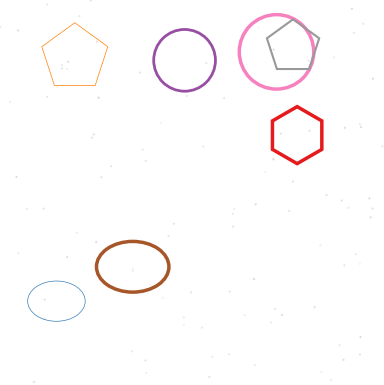[{"shape": "hexagon", "thickness": 2.5, "radius": 0.37, "center": [0.772, 0.649]}, {"shape": "oval", "thickness": 0.5, "radius": 0.37, "center": [0.147, 0.218]}, {"shape": "circle", "thickness": 2, "radius": 0.4, "center": [0.479, 0.843]}, {"shape": "pentagon", "thickness": 0.5, "radius": 0.45, "center": [0.194, 0.851]}, {"shape": "oval", "thickness": 2.5, "radius": 0.47, "center": [0.345, 0.307]}, {"shape": "circle", "thickness": 2.5, "radius": 0.48, "center": [0.718, 0.865]}, {"shape": "pentagon", "thickness": 1.5, "radius": 0.36, "center": [0.761, 0.878]}]